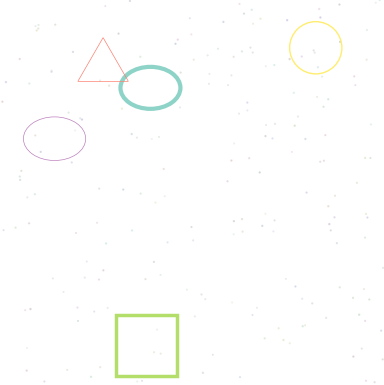[{"shape": "oval", "thickness": 3, "radius": 0.39, "center": [0.391, 0.772]}, {"shape": "triangle", "thickness": 0.5, "radius": 0.38, "center": [0.268, 0.827]}, {"shape": "square", "thickness": 2.5, "radius": 0.4, "center": [0.381, 0.103]}, {"shape": "oval", "thickness": 0.5, "radius": 0.4, "center": [0.142, 0.64]}, {"shape": "circle", "thickness": 1, "radius": 0.34, "center": [0.82, 0.876]}]